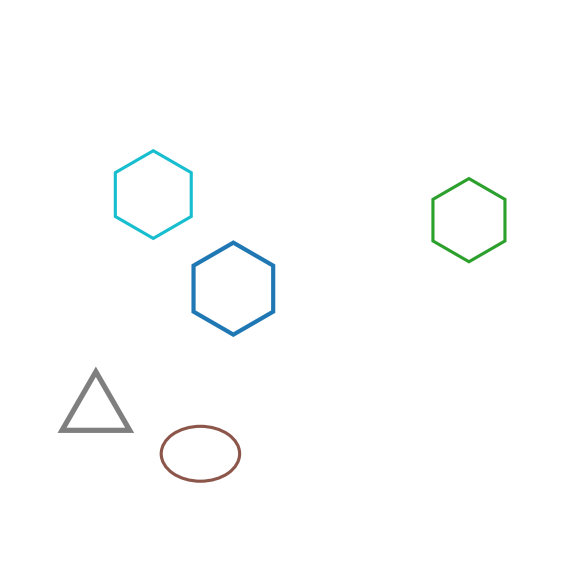[{"shape": "hexagon", "thickness": 2, "radius": 0.4, "center": [0.404, 0.499]}, {"shape": "hexagon", "thickness": 1.5, "radius": 0.36, "center": [0.812, 0.618]}, {"shape": "oval", "thickness": 1.5, "radius": 0.34, "center": [0.347, 0.213]}, {"shape": "triangle", "thickness": 2.5, "radius": 0.34, "center": [0.166, 0.288]}, {"shape": "hexagon", "thickness": 1.5, "radius": 0.38, "center": [0.265, 0.662]}]